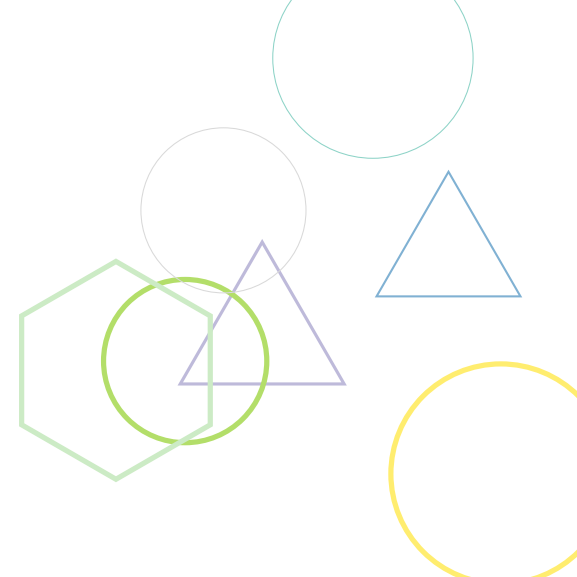[{"shape": "circle", "thickness": 0.5, "radius": 0.87, "center": [0.646, 0.898]}, {"shape": "triangle", "thickness": 1.5, "radius": 0.82, "center": [0.454, 0.416]}, {"shape": "triangle", "thickness": 1, "radius": 0.72, "center": [0.777, 0.558]}, {"shape": "circle", "thickness": 2.5, "radius": 0.71, "center": [0.321, 0.374]}, {"shape": "circle", "thickness": 0.5, "radius": 0.71, "center": [0.387, 0.635]}, {"shape": "hexagon", "thickness": 2.5, "radius": 0.94, "center": [0.201, 0.358]}, {"shape": "circle", "thickness": 2.5, "radius": 0.95, "center": [0.867, 0.179]}]